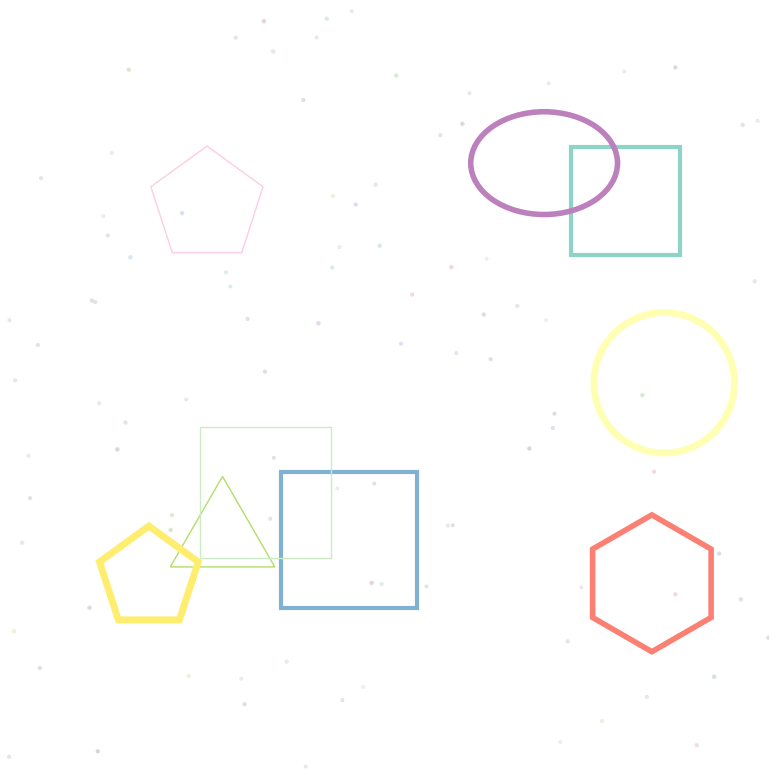[{"shape": "square", "thickness": 1.5, "radius": 0.35, "center": [0.813, 0.739]}, {"shape": "circle", "thickness": 2.5, "radius": 0.46, "center": [0.863, 0.503]}, {"shape": "hexagon", "thickness": 2, "radius": 0.44, "center": [0.847, 0.242]}, {"shape": "square", "thickness": 1.5, "radius": 0.44, "center": [0.453, 0.299]}, {"shape": "triangle", "thickness": 0.5, "radius": 0.39, "center": [0.289, 0.303]}, {"shape": "pentagon", "thickness": 0.5, "radius": 0.38, "center": [0.269, 0.734]}, {"shape": "oval", "thickness": 2, "radius": 0.48, "center": [0.707, 0.788]}, {"shape": "square", "thickness": 0.5, "radius": 0.42, "center": [0.345, 0.361]}, {"shape": "pentagon", "thickness": 2.5, "radius": 0.34, "center": [0.193, 0.249]}]